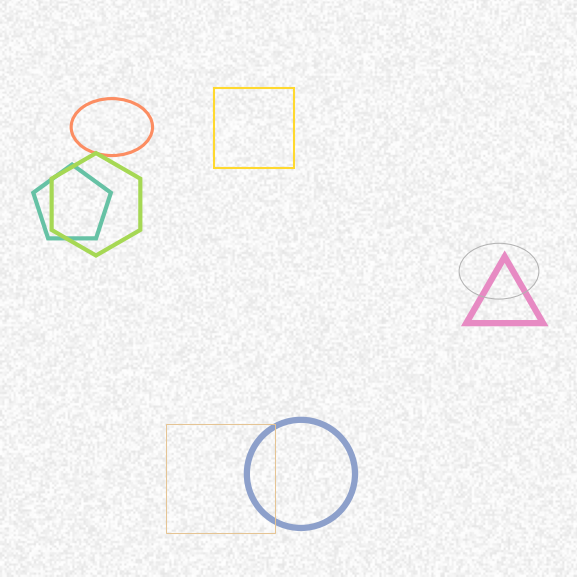[{"shape": "pentagon", "thickness": 2, "radius": 0.35, "center": [0.125, 0.644]}, {"shape": "oval", "thickness": 1.5, "radius": 0.35, "center": [0.194, 0.779]}, {"shape": "circle", "thickness": 3, "radius": 0.47, "center": [0.521, 0.179]}, {"shape": "triangle", "thickness": 3, "radius": 0.38, "center": [0.874, 0.478]}, {"shape": "hexagon", "thickness": 2, "radius": 0.44, "center": [0.166, 0.645]}, {"shape": "square", "thickness": 1, "radius": 0.35, "center": [0.44, 0.778]}, {"shape": "square", "thickness": 0.5, "radius": 0.47, "center": [0.382, 0.17]}, {"shape": "oval", "thickness": 0.5, "radius": 0.35, "center": [0.864, 0.53]}]